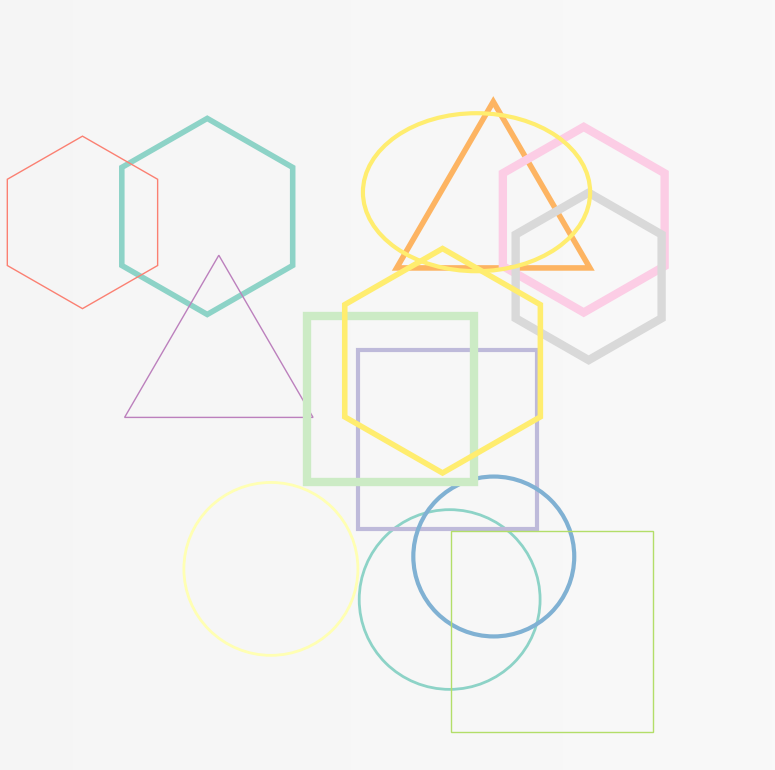[{"shape": "hexagon", "thickness": 2, "radius": 0.64, "center": [0.267, 0.719]}, {"shape": "circle", "thickness": 1, "radius": 0.58, "center": [0.58, 0.221]}, {"shape": "circle", "thickness": 1, "radius": 0.56, "center": [0.35, 0.261]}, {"shape": "square", "thickness": 1.5, "radius": 0.58, "center": [0.577, 0.429]}, {"shape": "hexagon", "thickness": 0.5, "radius": 0.56, "center": [0.106, 0.711]}, {"shape": "circle", "thickness": 1.5, "radius": 0.52, "center": [0.637, 0.277]}, {"shape": "triangle", "thickness": 2, "radius": 0.72, "center": [0.636, 0.724]}, {"shape": "square", "thickness": 0.5, "radius": 0.65, "center": [0.712, 0.18]}, {"shape": "hexagon", "thickness": 3, "radius": 0.6, "center": [0.753, 0.715]}, {"shape": "hexagon", "thickness": 3, "radius": 0.54, "center": [0.76, 0.641]}, {"shape": "triangle", "thickness": 0.5, "radius": 0.7, "center": [0.282, 0.528]}, {"shape": "square", "thickness": 3, "radius": 0.54, "center": [0.504, 0.482]}, {"shape": "hexagon", "thickness": 2, "radius": 0.73, "center": [0.571, 0.531]}, {"shape": "oval", "thickness": 1.5, "radius": 0.73, "center": [0.615, 0.75]}]